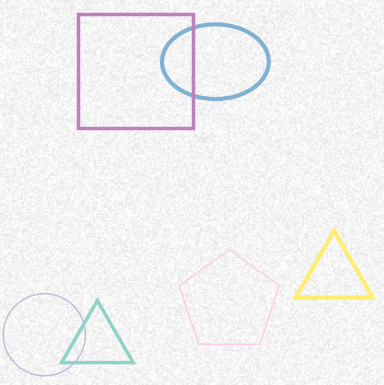[{"shape": "triangle", "thickness": 2.5, "radius": 0.54, "center": [0.253, 0.112]}, {"shape": "circle", "thickness": 1, "radius": 0.53, "center": [0.115, 0.131]}, {"shape": "oval", "thickness": 3, "radius": 0.69, "center": [0.56, 0.84]}, {"shape": "pentagon", "thickness": 1, "radius": 0.68, "center": [0.595, 0.216]}, {"shape": "square", "thickness": 2.5, "radius": 0.74, "center": [0.352, 0.815]}, {"shape": "triangle", "thickness": 3, "radius": 0.58, "center": [0.868, 0.285]}]